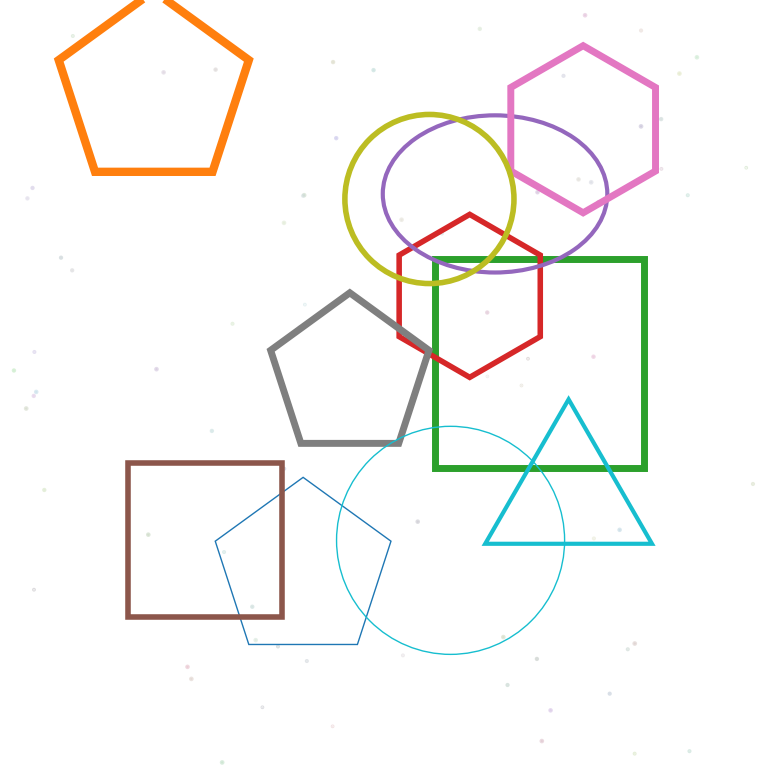[{"shape": "pentagon", "thickness": 0.5, "radius": 0.6, "center": [0.394, 0.26]}, {"shape": "pentagon", "thickness": 3, "radius": 0.65, "center": [0.2, 0.882]}, {"shape": "square", "thickness": 2.5, "radius": 0.68, "center": [0.701, 0.528]}, {"shape": "hexagon", "thickness": 2, "radius": 0.53, "center": [0.61, 0.616]}, {"shape": "oval", "thickness": 1.5, "radius": 0.73, "center": [0.643, 0.748]}, {"shape": "square", "thickness": 2, "radius": 0.5, "center": [0.266, 0.299]}, {"shape": "hexagon", "thickness": 2.5, "radius": 0.54, "center": [0.757, 0.832]}, {"shape": "pentagon", "thickness": 2.5, "radius": 0.54, "center": [0.454, 0.512]}, {"shape": "circle", "thickness": 2, "radius": 0.55, "center": [0.558, 0.742]}, {"shape": "circle", "thickness": 0.5, "radius": 0.74, "center": [0.585, 0.298]}, {"shape": "triangle", "thickness": 1.5, "radius": 0.63, "center": [0.738, 0.356]}]